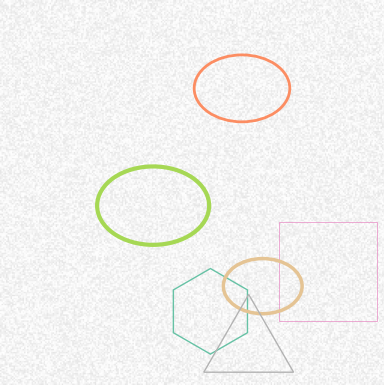[{"shape": "hexagon", "thickness": 1, "radius": 0.56, "center": [0.547, 0.191]}, {"shape": "oval", "thickness": 2, "radius": 0.62, "center": [0.629, 0.77]}, {"shape": "square", "thickness": 0.5, "radius": 0.64, "center": [0.852, 0.295]}, {"shape": "oval", "thickness": 3, "radius": 0.73, "center": [0.398, 0.466]}, {"shape": "oval", "thickness": 2.5, "radius": 0.51, "center": [0.682, 0.257]}, {"shape": "triangle", "thickness": 1, "radius": 0.67, "center": [0.646, 0.101]}]